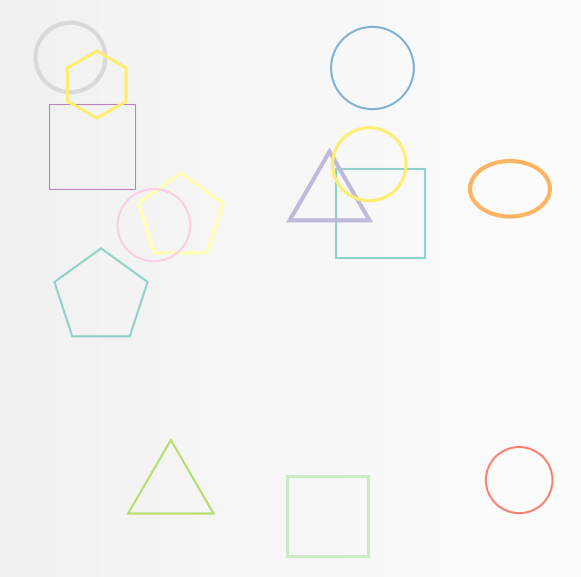[{"shape": "square", "thickness": 1, "radius": 0.39, "center": [0.655, 0.629]}, {"shape": "pentagon", "thickness": 1, "radius": 0.42, "center": [0.174, 0.485]}, {"shape": "pentagon", "thickness": 1.5, "radius": 0.38, "center": [0.311, 0.623]}, {"shape": "triangle", "thickness": 2, "radius": 0.4, "center": [0.567, 0.657]}, {"shape": "circle", "thickness": 1, "radius": 0.29, "center": [0.893, 0.168]}, {"shape": "circle", "thickness": 1, "radius": 0.36, "center": [0.641, 0.881]}, {"shape": "oval", "thickness": 2, "radius": 0.34, "center": [0.877, 0.672]}, {"shape": "triangle", "thickness": 1, "radius": 0.42, "center": [0.294, 0.152]}, {"shape": "circle", "thickness": 1, "radius": 0.31, "center": [0.265, 0.609]}, {"shape": "circle", "thickness": 2, "radius": 0.3, "center": [0.121, 0.9]}, {"shape": "square", "thickness": 0.5, "radius": 0.37, "center": [0.158, 0.745]}, {"shape": "square", "thickness": 1.5, "radius": 0.35, "center": [0.563, 0.106]}, {"shape": "hexagon", "thickness": 1.5, "radius": 0.29, "center": [0.167, 0.853]}, {"shape": "circle", "thickness": 1.5, "radius": 0.32, "center": [0.635, 0.715]}]